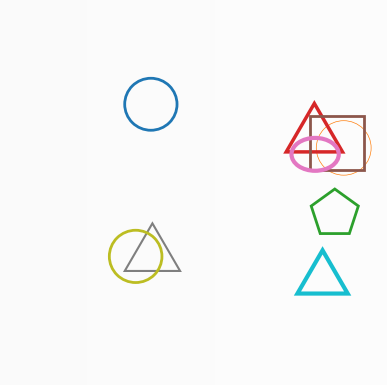[{"shape": "circle", "thickness": 2, "radius": 0.34, "center": [0.389, 0.729]}, {"shape": "circle", "thickness": 0.5, "radius": 0.35, "center": [0.887, 0.616]}, {"shape": "pentagon", "thickness": 2, "radius": 0.32, "center": [0.864, 0.445]}, {"shape": "triangle", "thickness": 2.5, "radius": 0.42, "center": [0.811, 0.647]}, {"shape": "square", "thickness": 2, "radius": 0.35, "center": [0.87, 0.628]}, {"shape": "oval", "thickness": 3, "radius": 0.3, "center": [0.813, 0.599]}, {"shape": "triangle", "thickness": 1.5, "radius": 0.41, "center": [0.393, 0.337]}, {"shape": "circle", "thickness": 2, "radius": 0.34, "center": [0.35, 0.334]}, {"shape": "triangle", "thickness": 3, "radius": 0.37, "center": [0.832, 0.275]}]